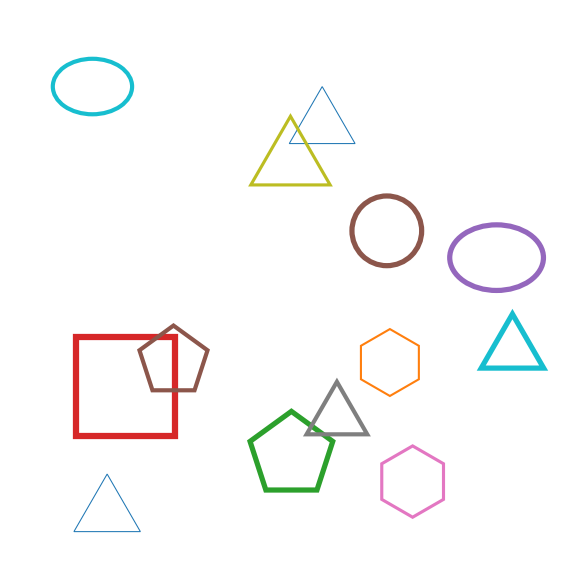[{"shape": "triangle", "thickness": 0.5, "radius": 0.33, "center": [0.186, 0.112]}, {"shape": "triangle", "thickness": 0.5, "radius": 0.33, "center": [0.558, 0.783]}, {"shape": "hexagon", "thickness": 1, "radius": 0.29, "center": [0.675, 0.371]}, {"shape": "pentagon", "thickness": 2.5, "radius": 0.38, "center": [0.505, 0.212]}, {"shape": "square", "thickness": 3, "radius": 0.43, "center": [0.218, 0.33]}, {"shape": "oval", "thickness": 2.5, "radius": 0.41, "center": [0.86, 0.553]}, {"shape": "circle", "thickness": 2.5, "radius": 0.3, "center": [0.67, 0.599]}, {"shape": "pentagon", "thickness": 2, "radius": 0.31, "center": [0.3, 0.373]}, {"shape": "hexagon", "thickness": 1.5, "radius": 0.31, "center": [0.715, 0.165]}, {"shape": "triangle", "thickness": 2, "radius": 0.3, "center": [0.583, 0.277]}, {"shape": "triangle", "thickness": 1.5, "radius": 0.4, "center": [0.503, 0.719]}, {"shape": "oval", "thickness": 2, "radius": 0.34, "center": [0.16, 0.849]}, {"shape": "triangle", "thickness": 2.5, "radius": 0.31, "center": [0.887, 0.393]}]